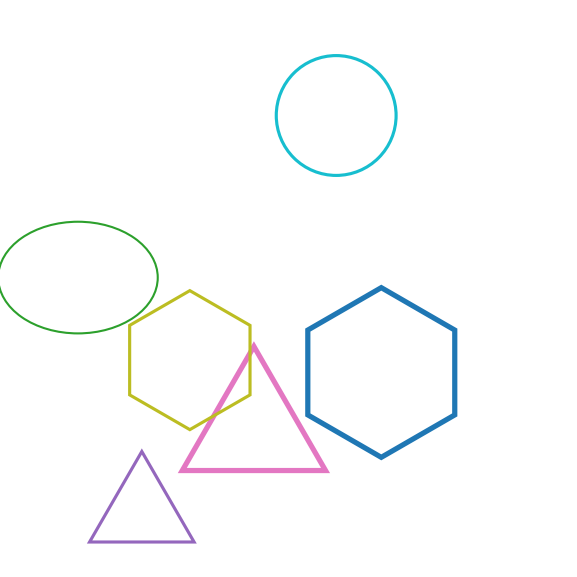[{"shape": "hexagon", "thickness": 2.5, "radius": 0.73, "center": [0.66, 0.354]}, {"shape": "oval", "thickness": 1, "radius": 0.69, "center": [0.135, 0.518]}, {"shape": "triangle", "thickness": 1.5, "radius": 0.52, "center": [0.246, 0.113]}, {"shape": "triangle", "thickness": 2.5, "radius": 0.72, "center": [0.44, 0.256]}, {"shape": "hexagon", "thickness": 1.5, "radius": 0.6, "center": [0.329, 0.376]}, {"shape": "circle", "thickness": 1.5, "radius": 0.52, "center": [0.582, 0.799]}]